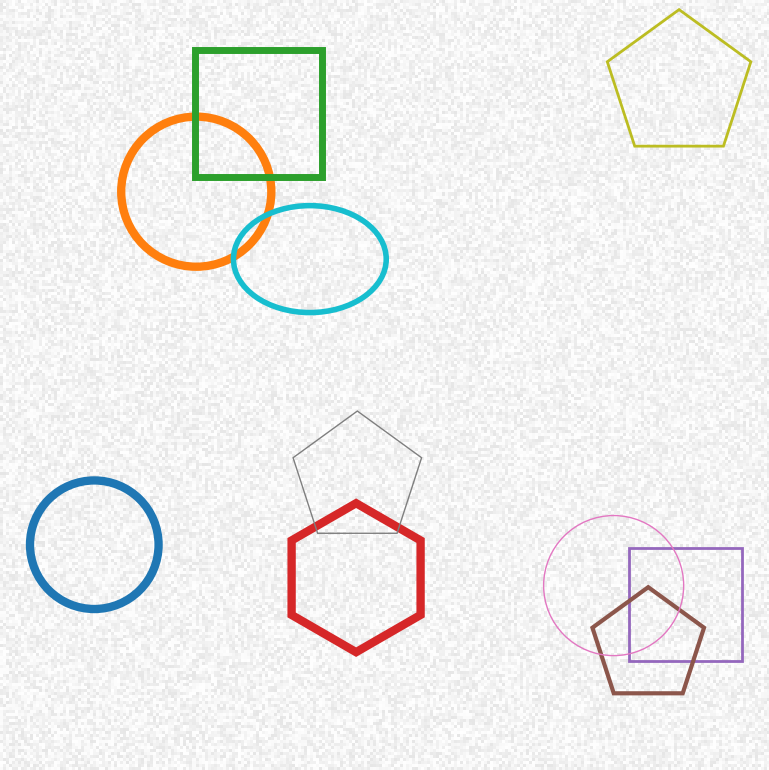[{"shape": "circle", "thickness": 3, "radius": 0.42, "center": [0.122, 0.293]}, {"shape": "circle", "thickness": 3, "radius": 0.49, "center": [0.255, 0.751]}, {"shape": "square", "thickness": 2.5, "radius": 0.41, "center": [0.336, 0.853]}, {"shape": "hexagon", "thickness": 3, "radius": 0.48, "center": [0.462, 0.25]}, {"shape": "square", "thickness": 1, "radius": 0.37, "center": [0.891, 0.215]}, {"shape": "pentagon", "thickness": 1.5, "radius": 0.38, "center": [0.842, 0.161]}, {"shape": "circle", "thickness": 0.5, "radius": 0.45, "center": [0.797, 0.24]}, {"shape": "pentagon", "thickness": 0.5, "radius": 0.44, "center": [0.464, 0.378]}, {"shape": "pentagon", "thickness": 1, "radius": 0.49, "center": [0.882, 0.889]}, {"shape": "oval", "thickness": 2, "radius": 0.5, "center": [0.402, 0.664]}]